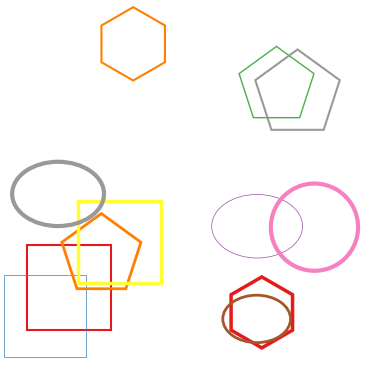[{"shape": "square", "thickness": 1.5, "radius": 0.55, "center": [0.179, 0.253]}, {"shape": "hexagon", "thickness": 2.5, "radius": 0.46, "center": [0.68, 0.189]}, {"shape": "square", "thickness": 0.5, "radius": 0.53, "center": [0.117, 0.179]}, {"shape": "pentagon", "thickness": 1, "radius": 0.51, "center": [0.718, 0.777]}, {"shape": "oval", "thickness": 0.5, "radius": 0.59, "center": [0.668, 0.412]}, {"shape": "pentagon", "thickness": 2, "radius": 0.54, "center": [0.263, 0.337]}, {"shape": "hexagon", "thickness": 1.5, "radius": 0.48, "center": [0.346, 0.886]}, {"shape": "square", "thickness": 2.5, "radius": 0.53, "center": [0.31, 0.372]}, {"shape": "oval", "thickness": 2, "radius": 0.44, "center": [0.667, 0.172]}, {"shape": "circle", "thickness": 3, "radius": 0.57, "center": [0.817, 0.41]}, {"shape": "pentagon", "thickness": 1.5, "radius": 0.58, "center": [0.773, 0.756]}, {"shape": "oval", "thickness": 3, "radius": 0.6, "center": [0.151, 0.496]}]